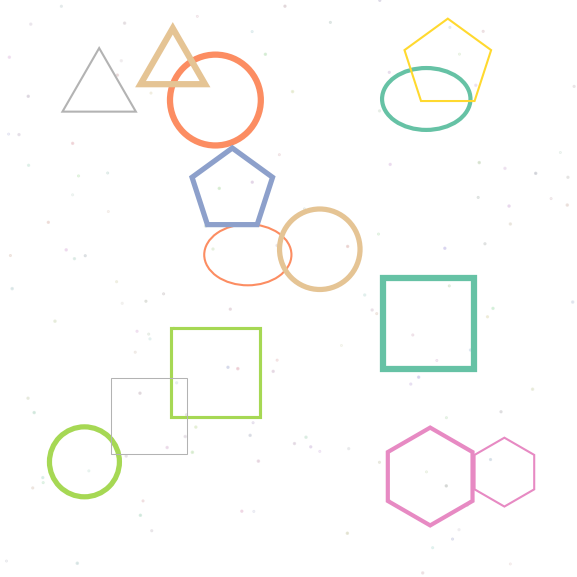[{"shape": "oval", "thickness": 2, "radius": 0.38, "center": [0.738, 0.828]}, {"shape": "square", "thickness": 3, "radius": 0.4, "center": [0.742, 0.439]}, {"shape": "oval", "thickness": 1, "radius": 0.38, "center": [0.429, 0.558]}, {"shape": "circle", "thickness": 3, "radius": 0.39, "center": [0.373, 0.826]}, {"shape": "pentagon", "thickness": 2.5, "radius": 0.37, "center": [0.402, 0.669]}, {"shape": "hexagon", "thickness": 1, "radius": 0.3, "center": [0.873, 0.182]}, {"shape": "hexagon", "thickness": 2, "radius": 0.42, "center": [0.745, 0.174]}, {"shape": "square", "thickness": 1.5, "radius": 0.39, "center": [0.374, 0.354]}, {"shape": "circle", "thickness": 2.5, "radius": 0.3, "center": [0.146, 0.199]}, {"shape": "pentagon", "thickness": 1, "radius": 0.39, "center": [0.775, 0.888]}, {"shape": "circle", "thickness": 2.5, "radius": 0.35, "center": [0.554, 0.568]}, {"shape": "triangle", "thickness": 3, "radius": 0.32, "center": [0.299, 0.886]}, {"shape": "square", "thickness": 0.5, "radius": 0.33, "center": [0.258, 0.279]}, {"shape": "triangle", "thickness": 1, "radius": 0.37, "center": [0.172, 0.842]}]